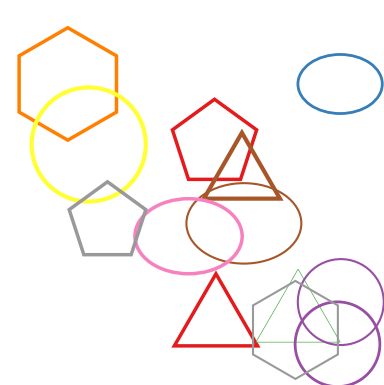[{"shape": "pentagon", "thickness": 2.5, "radius": 0.57, "center": [0.557, 0.627]}, {"shape": "triangle", "thickness": 2.5, "radius": 0.62, "center": [0.561, 0.164]}, {"shape": "oval", "thickness": 2, "radius": 0.55, "center": [0.883, 0.782]}, {"shape": "triangle", "thickness": 0.5, "radius": 0.63, "center": [0.774, 0.174]}, {"shape": "circle", "thickness": 2, "radius": 0.55, "center": [0.877, 0.106]}, {"shape": "circle", "thickness": 1.5, "radius": 0.56, "center": [0.885, 0.215]}, {"shape": "hexagon", "thickness": 2.5, "radius": 0.73, "center": [0.176, 0.782]}, {"shape": "circle", "thickness": 3, "radius": 0.74, "center": [0.23, 0.625]}, {"shape": "oval", "thickness": 1.5, "radius": 0.75, "center": [0.633, 0.42]}, {"shape": "triangle", "thickness": 3, "radius": 0.57, "center": [0.628, 0.541]}, {"shape": "oval", "thickness": 2.5, "radius": 0.7, "center": [0.49, 0.386]}, {"shape": "hexagon", "thickness": 1.5, "radius": 0.64, "center": [0.767, 0.143]}, {"shape": "pentagon", "thickness": 2.5, "radius": 0.52, "center": [0.279, 0.423]}]